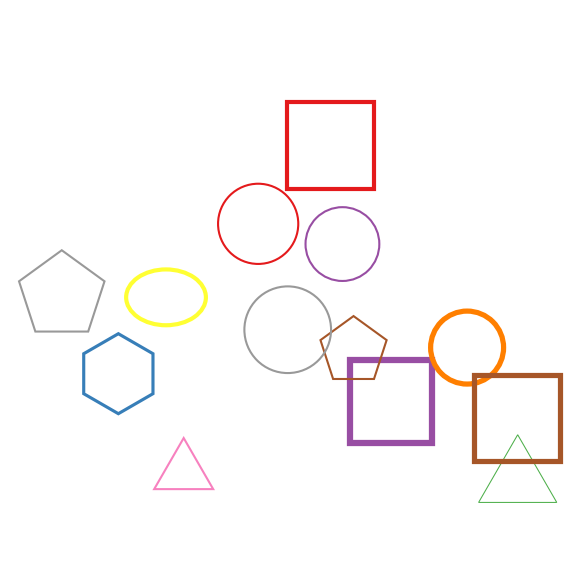[{"shape": "circle", "thickness": 1, "radius": 0.35, "center": [0.447, 0.612]}, {"shape": "square", "thickness": 2, "radius": 0.38, "center": [0.572, 0.747]}, {"shape": "hexagon", "thickness": 1.5, "radius": 0.35, "center": [0.205, 0.352]}, {"shape": "triangle", "thickness": 0.5, "radius": 0.39, "center": [0.896, 0.168]}, {"shape": "square", "thickness": 3, "radius": 0.36, "center": [0.676, 0.304]}, {"shape": "circle", "thickness": 1, "radius": 0.32, "center": [0.593, 0.577]}, {"shape": "circle", "thickness": 2.5, "radius": 0.32, "center": [0.809, 0.397]}, {"shape": "oval", "thickness": 2, "radius": 0.35, "center": [0.287, 0.484]}, {"shape": "pentagon", "thickness": 1, "radius": 0.3, "center": [0.612, 0.392]}, {"shape": "square", "thickness": 2.5, "radius": 0.37, "center": [0.896, 0.276]}, {"shape": "triangle", "thickness": 1, "radius": 0.29, "center": [0.318, 0.182]}, {"shape": "pentagon", "thickness": 1, "radius": 0.39, "center": [0.107, 0.488]}, {"shape": "circle", "thickness": 1, "radius": 0.38, "center": [0.498, 0.428]}]